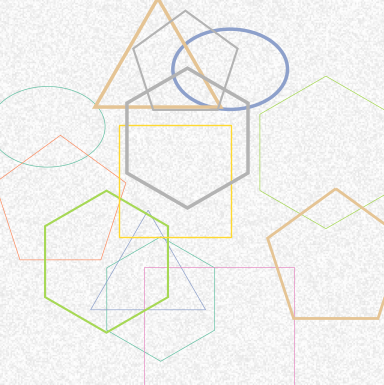[{"shape": "oval", "thickness": 0.5, "radius": 0.75, "center": [0.123, 0.671]}, {"shape": "hexagon", "thickness": 0.5, "radius": 0.81, "center": [0.417, 0.223]}, {"shape": "pentagon", "thickness": 0.5, "radius": 0.89, "center": [0.157, 0.47]}, {"shape": "oval", "thickness": 2.5, "radius": 0.74, "center": [0.598, 0.82]}, {"shape": "triangle", "thickness": 0.5, "radius": 0.86, "center": [0.385, 0.282]}, {"shape": "square", "thickness": 0.5, "radius": 0.97, "center": [0.569, 0.113]}, {"shape": "hexagon", "thickness": 0.5, "radius": 0.99, "center": [0.847, 0.604]}, {"shape": "hexagon", "thickness": 1.5, "radius": 0.92, "center": [0.277, 0.32]}, {"shape": "square", "thickness": 1, "radius": 0.73, "center": [0.454, 0.53]}, {"shape": "triangle", "thickness": 2.5, "radius": 0.94, "center": [0.41, 0.816]}, {"shape": "pentagon", "thickness": 2, "radius": 0.93, "center": [0.872, 0.324]}, {"shape": "hexagon", "thickness": 2.5, "radius": 0.91, "center": [0.487, 0.641]}, {"shape": "pentagon", "thickness": 1.5, "radius": 0.71, "center": [0.482, 0.83]}]